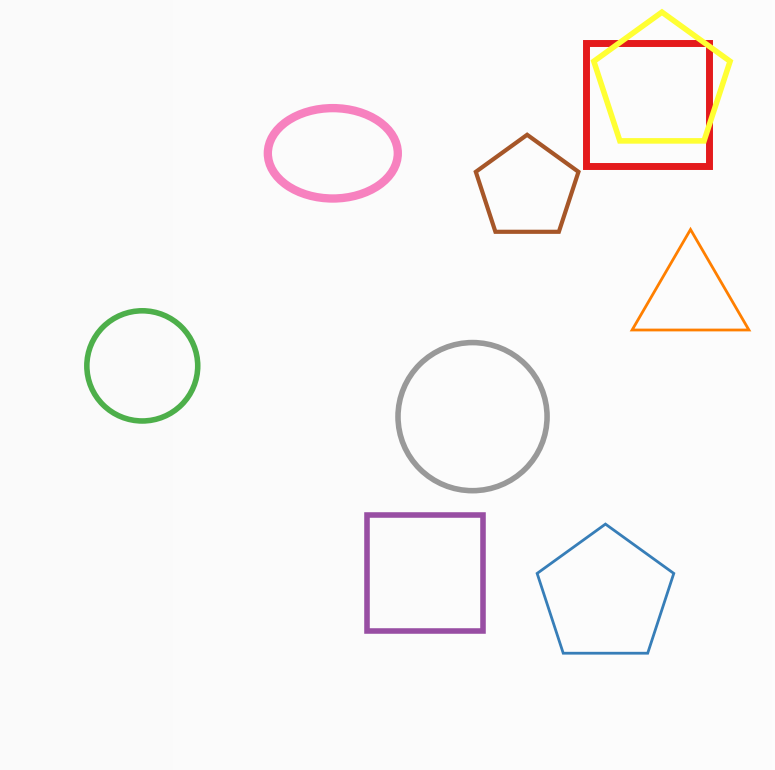[{"shape": "square", "thickness": 2.5, "radius": 0.4, "center": [0.836, 0.865]}, {"shape": "pentagon", "thickness": 1, "radius": 0.46, "center": [0.781, 0.227]}, {"shape": "circle", "thickness": 2, "radius": 0.36, "center": [0.184, 0.525]}, {"shape": "square", "thickness": 2, "radius": 0.38, "center": [0.548, 0.256]}, {"shape": "triangle", "thickness": 1, "radius": 0.44, "center": [0.891, 0.615]}, {"shape": "pentagon", "thickness": 2, "radius": 0.46, "center": [0.854, 0.892]}, {"shape": "pentagon", "thickness": 1.5, "radius": 0.35, "center": [0.68, 0.755]}, {"shape": "oval", "thickness": 3, "radius": 0.42, "center": [0.429, 0.801]}, {"shape": "circle", "thickness": 2, "radius": 0.48, "center": [0.61, 0.459]}]